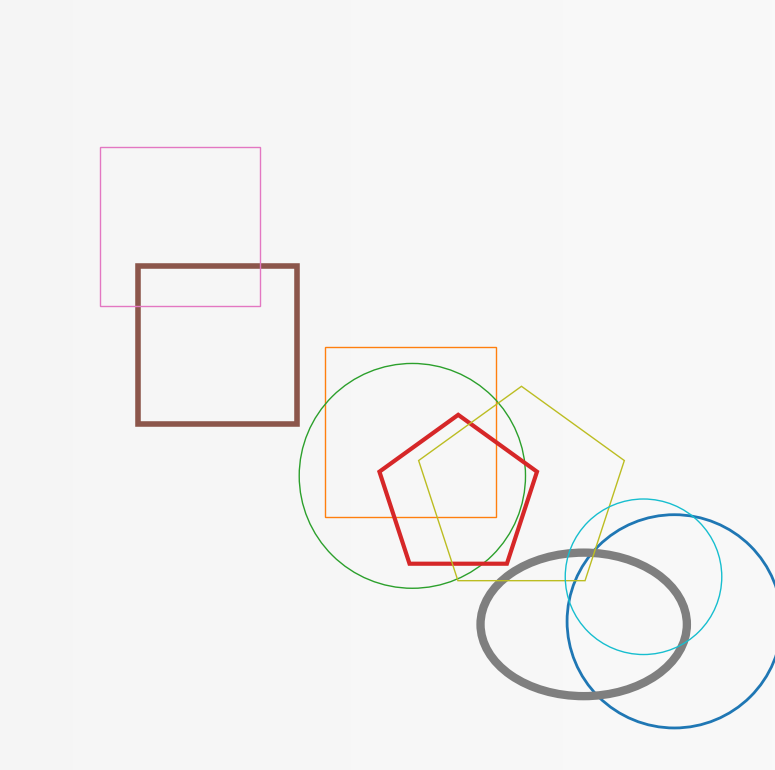[{"shape": "circle", "thickness": 1, "radius": 0.69, "center": [0.87, 0.193]}, {"shape": "square", "thickness": 0.5, "radius": 0.55, "center": [0.529, 0.439]}, {"shape": "circle", "thickness": 0.5, "radius": 0.73, "center": [0.532, 0.382]}, {"shape": "pentagon", "thickness": 1.5, "radius": 0.53, "center": [0.591, 0.354]}, {"shape": "square", "thickness": 2, "radius": 0.51, "center": [0.281, 0.552]}, {"shape": "square", "thickness": 0.5, "radius": 0.52, "center": [0.232, 0.706]}, {"shape": "oval", "thickness": 3, "radius": 0.67, "center": [0.753, 0.189]}, {"shape": "pentagon", "thickness": 0.5, "radius": 0.7, "center": [0.673, 0.359]}, {"shape": "circle", "thickness": 0.5, "radius": 0.5, "center": [0.83, 0.251]}]